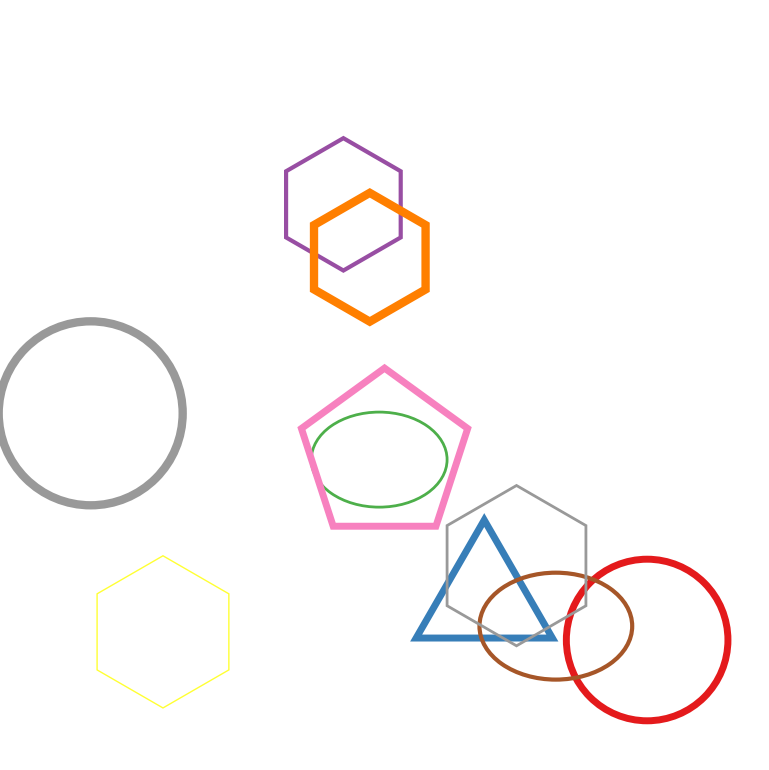[{"shape": "circle", "thickness": 2.5, "radius": 0.52, "center": [0.84, 0.169]}, {"shape": "triangle", "thickness": 2.5, "radius": 0.51, "center": [0.629, 0.222]}, {"shape": "oval", "thickness": 1, "radius": 0.44, "center": [0.492, 0.403]}, {"shape": "hexagon", "thickness": 1.5, "radius": 0.43, "center": [0.446, 0.735]}, {"shape": "hexagon", "thickness": 3, "radius": 0.42, "center": [0.48, 0.666]}, {"shape": "hexagon", "thickness": 0.5, "radius": 0.49, "center": [0.212, 0.179]}, {"shape": "oval", "thickness": 1.5, "radius": 0.5, "center": [0.722, 0.187]}, {"shape": "pentagon", "thickness": 2.5, "radius": 0.57, "center": [0.499, 0.408]}, {"shape": "hexagon", "thickness": 1, "radius": 0.52, "center": [0.671, 0.265]}, {"shape": "circle", "thickness": 3, "radius": 0.6, "center": [0.118, 0.463]}]